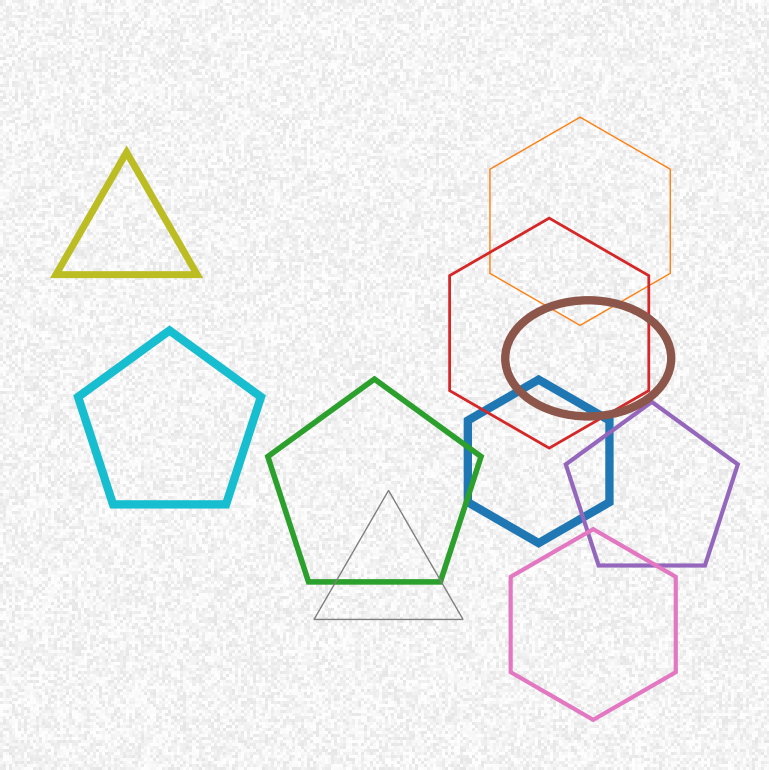[{"shape": "hexagon", "thickness": 3, "radius": 0.53, "center": [0.7, 0.401]}, {"shape": "hexagon", "thickness": 0.5, "radius": 0.68, "center": [0.753, 0.713]}, {"shape": "pentagon", "thickness": 2, "radius": 0.73, "center": [0.486, 0.362]}, {"shape": "hexagon", "thickness": 1, "radius": 0.75, "center": [0.713, 0.567]}, {"shape": "pentagon", "thickness": 1.5, "radius": 0.59, "center": [0.847, 0.361]}, {"shape": "oval", "thickness": 3, "radius": 0.54, "center": [0.764, 0.535]}, {"shape": "hexagon", "thickness": 1.5, "radius": 0.62, "center": [0.77, 0.189]}, {"shape": "triangle", "thickness": 0.5, "radius": 0.56, "center": [0.505, 0.251]}, {"shape": "triangle", "thickness": 2.5, "radius": 0.53, "center": [0.164, 0.696]}, {"shape": "pentagon", "thickness": 3, "radius": 0.62, "center": [0.22, 0.446]}]